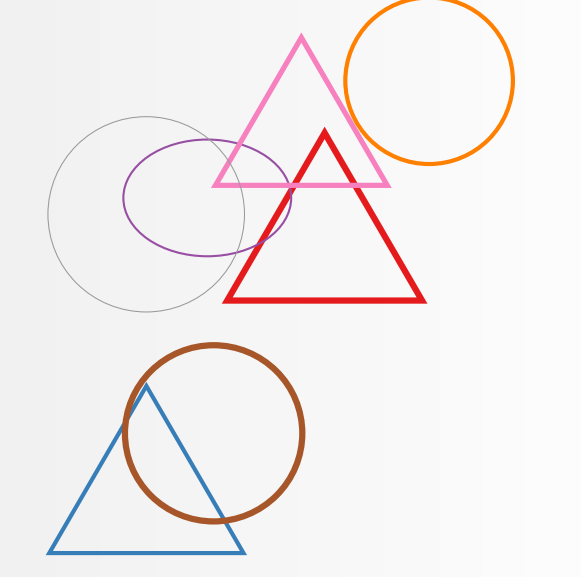[{"shape": "triangle", "thickness": 3, "radius": 0.97, "center": [0.559, 0.575]}, {"shape": "triangle", "thickness": 2, "radius": 0.96, "center": [0.252, 0.138]}, {"shape": "oval", "thickness": 1, "radius": 0.72, "center": [0.357, 0.656]}, {"shape": "circle", "thickness": 2, "radius": 0.72, "center": [0.738, 0.859]}, {"shape": "circle", "thickness": 3, "radius": 0.76, "center": [0.368, 0.249]}, {"shape": "triangle", "thickness": 2.5, "radius": 0.85, "center": [0.518, 0.763]}, {"shape": "circle", "thickness": 0.5, "radius": 0.85, "center": [0.252, 0.628]}]